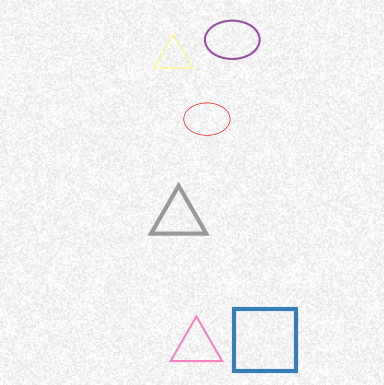[{"shape": "oval", "thickness": 0.5, "radius": 0.3, "center": [0.537, 0.691]}, {"shape": "square", "thickness": 3, "radius": 0.4, "center": [0.688, 0.116]}, {"shape": "oval", "thickness": 1.5, "radius": 0.36, "center": [0.603, 0.897]}, {"shape": "triangle", "thickness": 0.5, "radius": 0.29, "center": [0.45, 0.852]}, {"shape": "triangle", "thickness": 1.5, "radius": 0.39, "center": [0.51, 0.101]}, {"shape": "triangle", "thickness": 3, "radius": 0.41, "center": [0.464, 0.435]}]